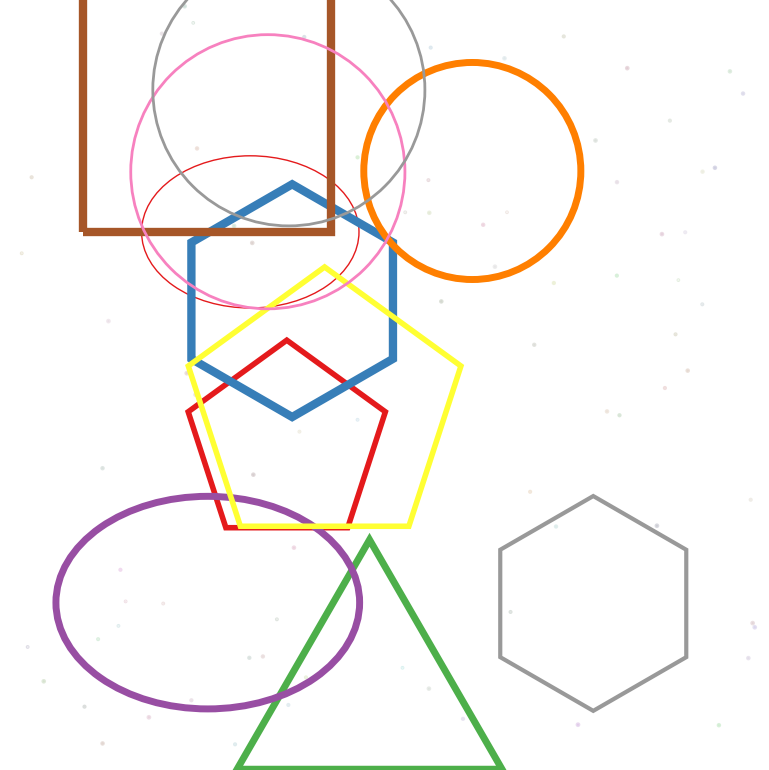[{"shape": "pentagon", "thickness": 2, "radius": 0.67, "center": [0.372, 0.424]}, {"shape": "oval", "thickness": 0.5, "radius": 0.71, "center": [0.325, 0.699]}, {"shape": "hexagon", "thickness": 3, "radius": 0.76, "center": [0.379, 0.61]}, {"shape": "triangle", "thickness": 2.5, "radius": 0.99, "center": [0.48, 0.1]}, {"shape": "oval", "thickness": 2.5, "radius": 0.99, "center": [0.27, 0.217]}, {"shape": "circle", "thickness": 2.5, "radius": 0.7, "center": [0.613, 0.778]}, {"shape": "pentagon", "thickness": 2, "radius": 0.93, "center": [0.422, 0.467]}, {"shape": "square", "thickness": 3, "radius": 0.81, "center": [0.269, 0.859]}, {"shape": "circle", "thickness": 1, "radius": 0.89, "center": [0.348, 0.777]}, {"shape": "hexagon", "thickness": 1.5, "radius": 0.7, "center": [0.77, 0.216]}, {"shape": "circle", "thickness": 1, "radius": 0.88, "center": [0.375, 0.883]}]